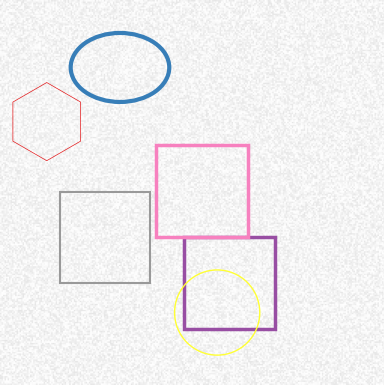[{"shape": "hexagon", "thickness": 0.5, "radius": 0.51, "center": [0.121, 0.684]}, {"shape": "oval", "thickness": 3, "radius": 0.64, "center": [0.312, 0.825]}, {"shape": "square", "thickness": 2.5, "radius": 0.59, "center": [0.597, 0.265]}, {"shape": "circle", "thickness": 1, "radius": 0.55, "center": [0.564, 0.188]}, {"shape": "square", "thickness": 2.5, "radius": 0.6, "center": [0.524, 0.504]}, {"shape": "square", "thickness": 1.5, "radius": 0.59, "center": [0.273, 0.384]}]